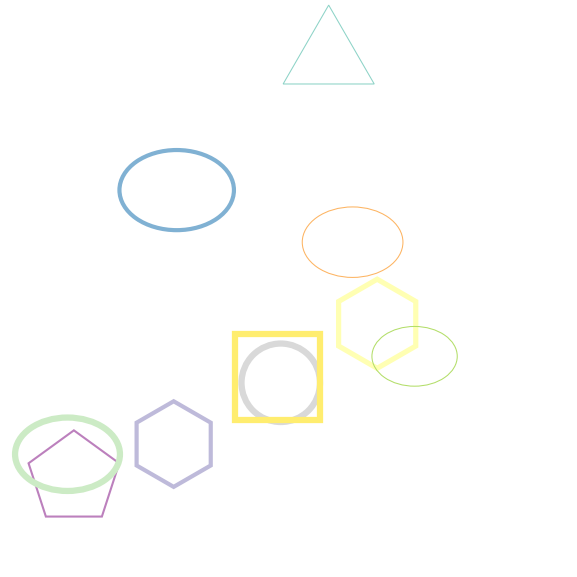[{"shape": "triangle", "thickness": 0.5, "radius": 0.46, "center": [0.569, 0.899]}, {"shape": "hexagon", "thickness": 2.5, "radius": 0.39, "center": [0.653, 0.439]}, {"shape": "hexagon", "thickness": 2, "radius": 0.37, "center": [0.301, 0.23]}, {"shape": "oval", "thickness": 2, "radius": 0.5, "center": [0.306, 0.67]}, {"shape": "oval", "thickness": 0.5, "radius": 0.44, "center": [0.611, 0.58]}, {"shape": "oval", "thickness": 0.5, "radius": 0.37, "center": [0.718, 0.382]}, {"shape": "circle", "thickness": 3, "radius": 0.34, "center": [0.486, 0.336]}, {"shape": "pentagon", "thickness": 1, "radius": 0.41, "center": [0.128, 0.171]}, {"shape": "oval", "thickness": 3, "radius": 0.45, "center": [0.117, 0.213]}, {"shape": "square", "thickness": 3, "radius": 0.37, "center": [0.481, 0.347]}]